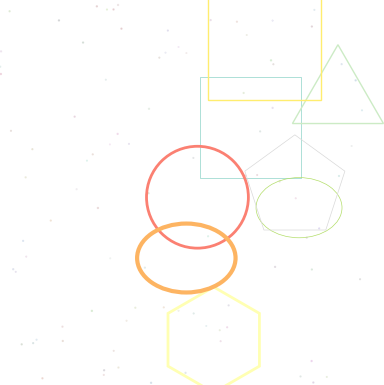[{"shape": "square", "thickness": 0.5, "radius": 0.66, "center": [0.651, 0.668]}, {"shape": "hexagon", "thickness": 2, "radius": 0.69, "center": [0.555, 0.117]}, {"shape": "circle", "thickness": 2, "radius": 0.66, "center": [0.513, 0.488]}, {"shape": "oval", "thickness": 3, "radius": 0.64, "center": [0.484, 0.33]}, {"shape": "oval", "thickness": 0.5, "radius": 0.56, "center": [0.777, 0.461]}, {"shape": "pentagon", "thickness": 0.5, "radius": 0.68, "center": [0.766, 0.513]}, {"shape": "triangle", "thickness": 1, "radius": 0.68, "center": [0.878, 0.747]}, {"shape": "square", "thickness": 1, "radius": 0.73, "center": [0.687, 0.888]}]